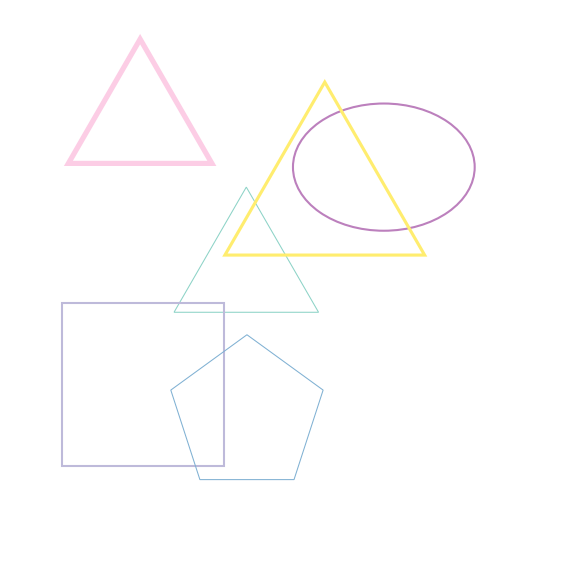[{"shape": "triangle", "thickness": 0.5, "radius": 0.72, "center": [0.426, 0.531]}, {"shape": "square", "thickness": 1, "radius": 0.7, "center": [0.248, 0.334]}, {"shape": "pentagon", "thickness": 0.5, "radius": 0.69, "center": [0.428, 0.281]}, {"shape": "triangle", "thickness": 2.5, "radius": 0.72, "center": [0.243, 0.788]}, {"shape": "oval", "thickness": 1, "radius": 0.79, "center": [0.665, 0.71]}, {"shape": "triangle", "thickness": 1.5, "radius": 1.0, "center": [0.562, 0.657]}]